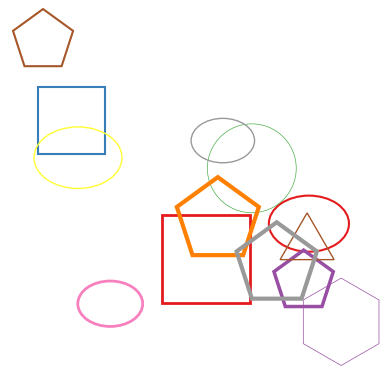[{"shape": "oval", "thickness": 1.5, "radius": 0.52, "center": [0.802, 0.419]}, {"shape": "square", "thickness": 2, "radius": 0.57, "center": [0.535, 0.327]}, {"shape": "square", "thickness": 1.5, "radius": 0.44, "center": [0.186, 0.686]}, {"shape": "circle", "thickness": 0.5, "radius": 0.58, "center": [0.654, 0.563]}, {"shape": "hexagon", "thickness": 0.5, "radius": 0.57, "center": [0.886, 0.164]}, {"shape": "pentagon", "thickness": 2.5, "radius": 0.41, "center": [0.789, 0.269]}, {"shape": "pentagon", "thickness": 3, "radius": 0.56, "center": [0.566, 0.428]}, {"shape": "oval", "thickness": 1, "radius": 0.57, "center": [0.203, 0.59]}, {"shape": "pentagon", "thickness": 1.5, "radius": 0.41, "center": [0.112, 0.894]}, {"shape": "triangle", "thickness": 1, "radius": 0.4, "center": [0.798, 0.366]}, {"shape": "oval", "thickness": 2, "radius": 0.42, "center": [0.286, 0.211]}, {"shape": "oval", "thickness": 1, "radius": 0.41, "center": [0.579, 0.635]}, {"shape": "pentagon", "thickness": 3, "radius": 0.55, "center": [0.719, 0.313]}]